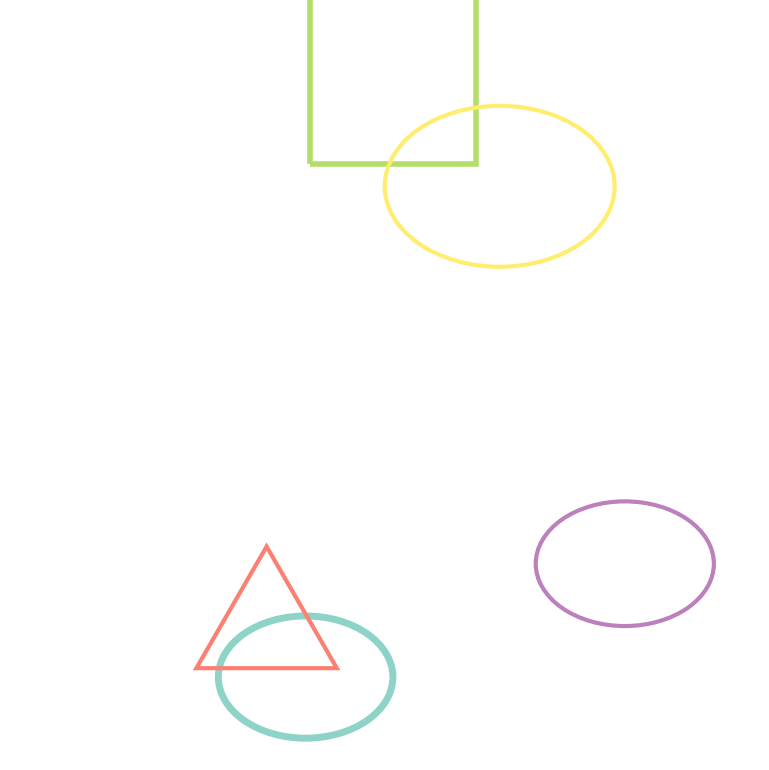[{"shape": "oval", "thickness": 2.5, "radius": 0.57, "center": [0.397, 0.121]}, {"shape": "triangle", "thickness": 1.5, "radius": 0.53, "center": [0.346, 0.185]}, {"shape": "square", "thickness": 2, "radius": 0.54, "center": [0.511, 0.895]}, {"shape": "oval", "thickness": 1.5, "radius": 0.58, "center": [0.811, 0.268]}, {"shape": "oval", "thickness": 1.5, "radius": 0.75, "center": [0.649, 0.758]}]